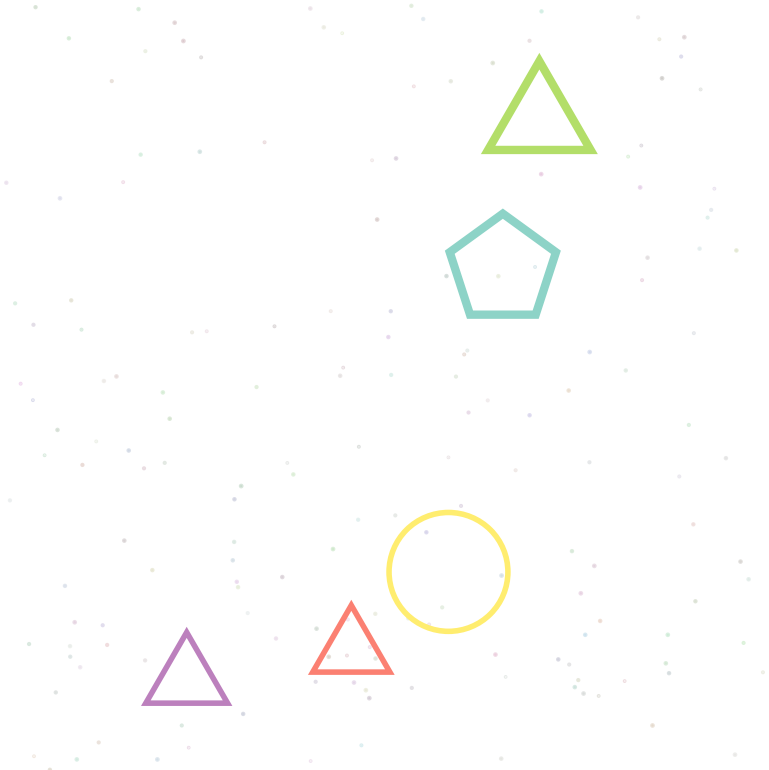[{"shape": "pentagon", "thickness": 3, "radius": 0.36, "center": [0.653, 0.65]}, {"shape": "triangle", "thickness": 2, "radius": 0.29, "center": [0.456, 0.156]}, {"shape": "triangle", "thickness": 3, "radius": 0.38, "center": [0.7, 0.844]}, {"shape": "triangle", "thickness": 2, "radius": 0.31, "center": [0.242, 0.117]}, {"shape": "circle", "thickness": 2, "radius": 0.39, "center": [0.582, 0.257]}]